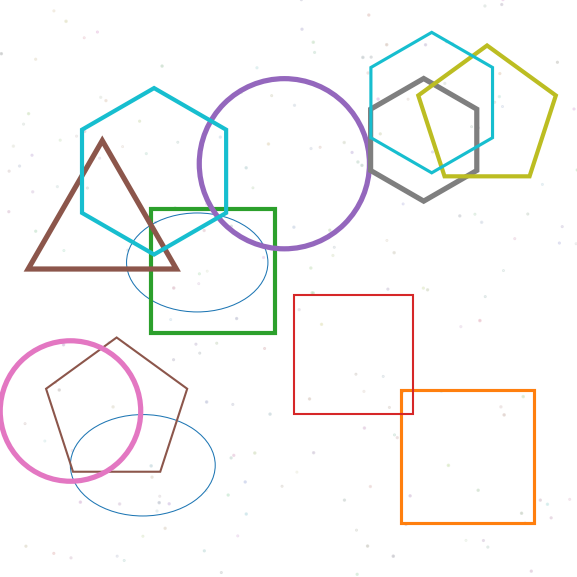[{"shape": "oval", "thickness": 0.5, "radius": 0.61, "center": [0.342, 0.545]}, {"shape": "oval", "thickness": 0.5, "radius": 0.63, "center": [0.247, 0.193]}, {"shape": "square", "thickness": 1.5, "radius": 0.57, "center": [0.81, 0.209]}, {"shape": "square", "thickness": 2, "radius": 0.54, "center": [0.369, 0.53]}, {"shape": "square", "thickness": 1, "radius": 0.52, "center": [0.612, 0.385]}, {"shape": "circle", "thickness": 2.5, "radius": 0.74, "center": [0.492, 0.716]}, {"shape": "triangle", "thickness": 2.5, "radius": 0.74, "center": [0.177, 0.607]}, {"shape": "pentagon", "thickness": 1, "radius": 0.64, "center": [0.202, 0.286]}, {"shape": "circle", "thickness": 2.5, "radius": 0.61, "center": [0.122, 0.287]}, {"shape": "hexagon", "thickness": 2.5, "radius": 0.53, "center": [0.734, 0.757]}, {"shape": "pentagon", "thickness": 2, "radius": 0.63, "center": [0.843, 0.795]}, {"shape": "hexagon", "thickness": 1.5, "radius": 0.61, "center": [0.748, 0.821]}, {"shape": "hexagon", "thickness": 2, "radius": 0.72, "center": [0.267, 0.703]}]